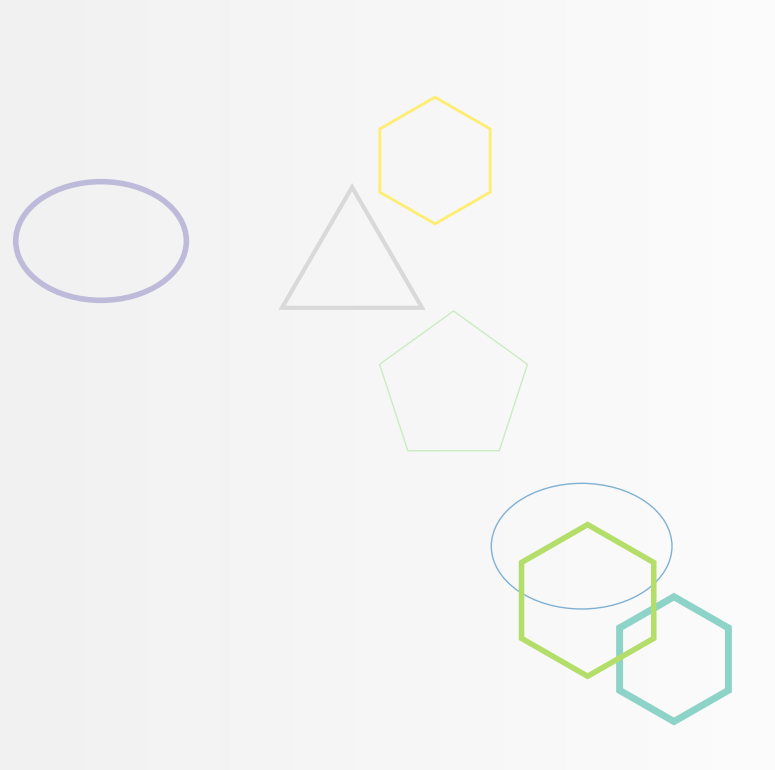[{"shape": "hexagon", "thickness": 2.5, "radius": 0.41, "center": [0.87, 0.144]}, {"shape": "oval", "thickness": 2, "radius": 0.55, "center": [0.13, 0.687]}, {"shape": "oval", "thickness": 0.5, "radius": 0.58, "center": [0.751, 0.291]}, {"shape": "hexagon", "thickness": 2, "radius": 0.49, "center": [0.758, 0.22]}, {"shape": "triangle", "thickness": 1.5, "radius": 0.52, "center": [0.454, 0.652]}, {"shape": "pentagon", "thickness": 0.5, "radius": 0.5, "center": [0.585, 0.496]}, {"shape": "hexagon", "thickness": 1, "radius": 0.41, "center": [0.561, 0.792]}]